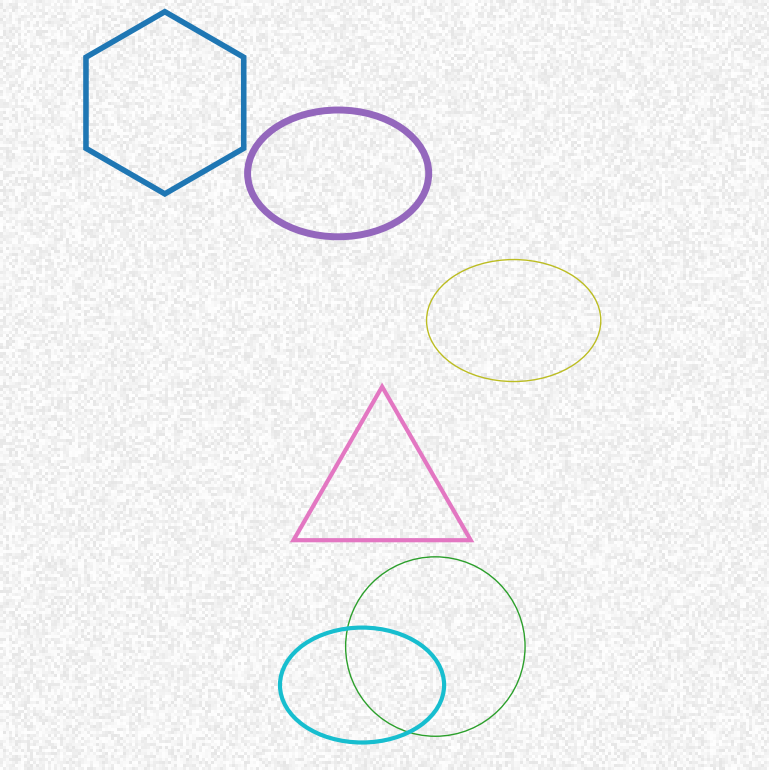[{"shape": "hexagon", "thickness": 2, "radius": 0.59, "center": [0.214, 0.867]}, {"shape": "circle", "thickness": 0.5, "radius": 0.58, "center": [0.565, 0.16]}, {"shape": "oval", "thickness": 2.5, "radius": 0.59, "center": [0.439, 0.775]}, {"shape": "triangle", "thickness": 1.5, "radius": 0.66, "center": [0.496, 0.365]}, {"shape": "oval", "thickness": 0.5, "radius": 0.57, "center": [0.667, 0.584]}, {"shape": "oval", "thickness": 1.5, "radius": 0.53, "center": [0.47, 0.11]}]